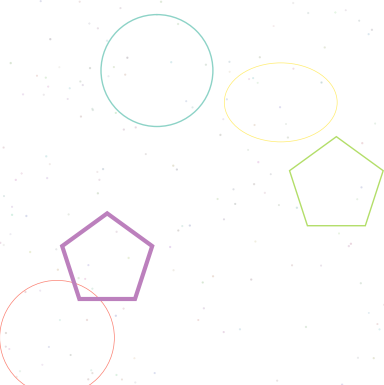[{"shape": "circle", "thickness": 1, "radius": 0.73, "center": [0.408, 0.817]}, {"shape": "circle", "thickness": 0.5, "radius": 0.74, "center": [0.148, 0.123]}, {"shape": "pentagon", "thickness": 1, "radius": 0.64, "center": [0.874, 0.517]}, {"shape": "pentagon", "thickness": 3, "radius": 0.61, "center": [0.278, 0.323]}, {"shape": "oval", "thickness": 0.5, "radius": 0.73, "center": [0.729, 0.734]}]